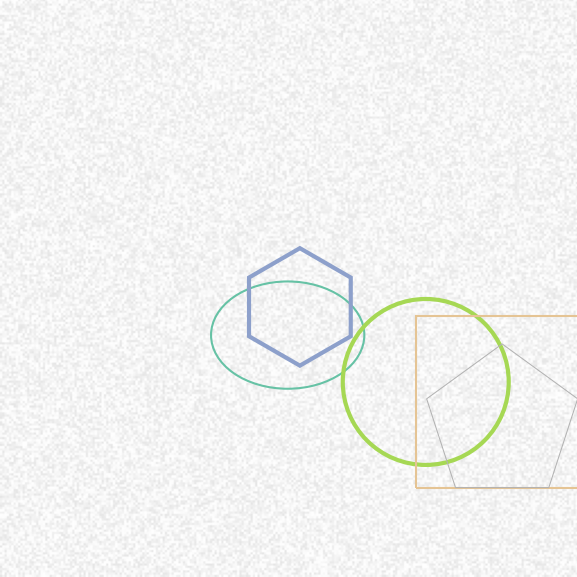[{"shape": "oval", "thickness": 1, "radius": 0.66, "center": [0.498, 0.419]}, {"shape": "hexagon", "thickness": 2, "radius": 0.51, "center": [0.519, 0.468]}, {"shape": "circle", "thickness": 2, "radius": 0.72, "center": [0.737, 0.338]}, {"shape": "square", "thickness": 1, "radius": 0.75, "center": [0.869, 0.303]}, {"shape": "pentagon", "thickness": 0.5, "radius": 0.69, "center": [0.87, 0.266]}]